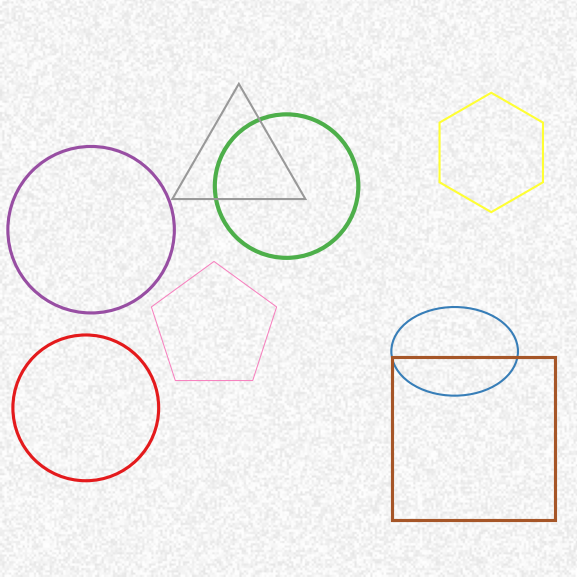[{"shape": "circle", "thickness": 1.5, "radius": 0.63, "center": [0.149, 0.293]}, {"shape": "oval", "thickness": 1, "radius": 0.55, "center": [0.787, 0.391]}, {"shape": "circle", "thickness": 2, "radius": 0.62, "center": [0.496, 0.677]}, {"shape": "circle", "thickness": 1.5, "radius": 0.72, "center": [0.158, 0.601]}, {"shape": "hexagon", "thickness": 1, "radius": 0.52, "center": [0.851, 0.735]}, {"shape": "square", "thickness": 1.5, "radius": 0.71, "center": [0.82, 0.239]}, {"shape": "pentagon", "thickness": 0.5, "radius": 0.57, "center": [0.371, 0.432]}, {"shape": "triangle", "thickness": 1, "radius": 0.67, "center": [0.414, 0.721]}]